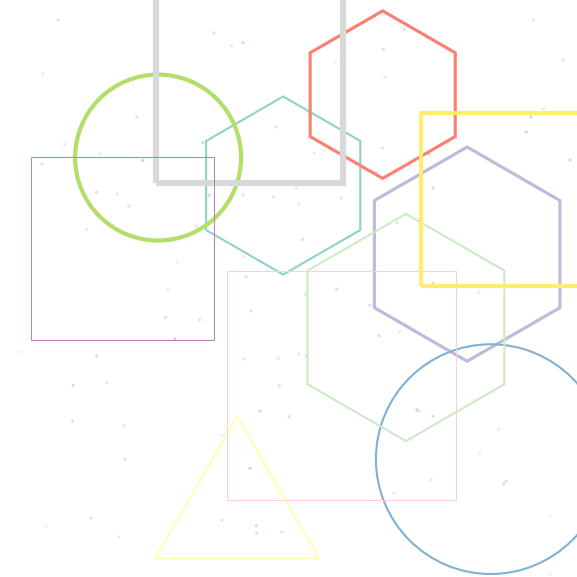[{"shape": "hexagon", "thickness": 1, "radius": 0.77, "center": [0.49, 0.678]}, {"shape": "triangle", "thickness": 1, "radius": 0.82, "center": [0.411, 0.114]}, {"shape": "hexagon", "thickness": 1.5, "radius": 0.93, "center": [0.809, 0.559]}, {"shape": "hexagon", "thickness": 1.5, "radius": 0.73, "center": [0.663, 0.835]}, {"shape": "circle", "thickness": 1, "radius": 0.99, "center": [0.85, 0.204]}, {"shape": "circle", "thickness": 2, "radius": 0.72, "center": [0.274, 0.726]}, {"shape": "square", "thickness": 0.5, "radius": 0.99, "center": [0.591, 0.331]}, {"shape": "square", "thickness": 3, "radius": 0.81, "center": [0.432, 0.844]}, {"shape": "square", "thickness": 0.5, "radius": 0.79, "center": [0.212, 0.569]}, {"shape": "hexagon", "thickness": 1, "radius": 0.98, "center": [0.703, 0.432]}, {"shape": "square", "thickness": 2, "radius": 0.75, "center": [0.879, 0.654]}]